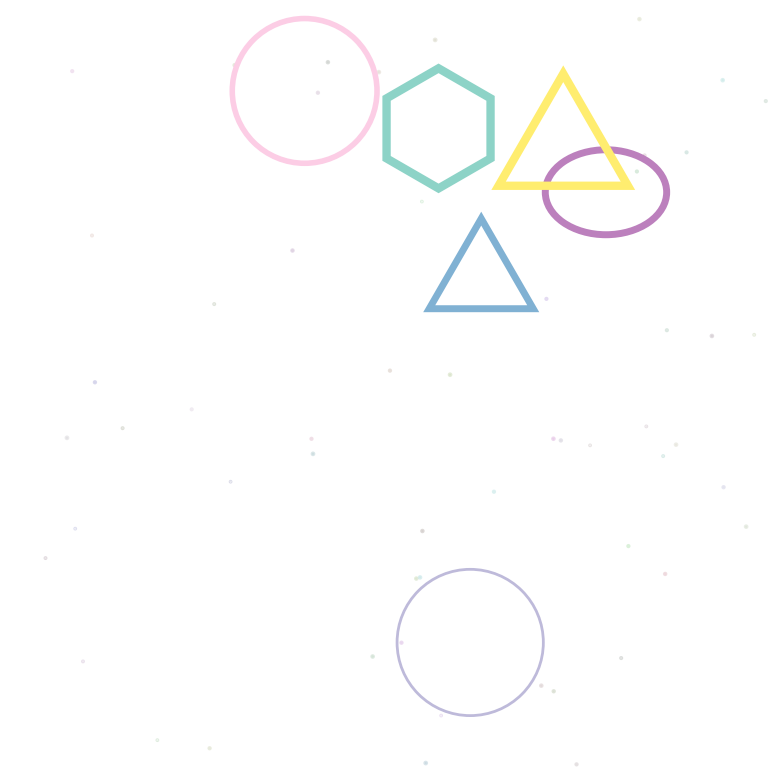[{"shape": "hexagon", "thickness": 3, "radius": 0.39, "center": [0.57, 0.833]}, {"shape": "circle", "thickness": 1, "radius": 0.47, "center": [0.611, 0.166]}, {"shape": "triangle", "thickness": 2.5, "radius": 0.39, "center": [0.625, 0.638]}, {"shape": "circle", "thickness": 2, "radius": 0.47, "center": [0.396, 0.882]}, {"shape": "oval", "thickness": 2.5, "radius": 0.39, "center": [0.787, 0.75]}, {"shape": "triangle", "thickness": 3, "radius": 0.48, "center": [0.732, 0.807]}]